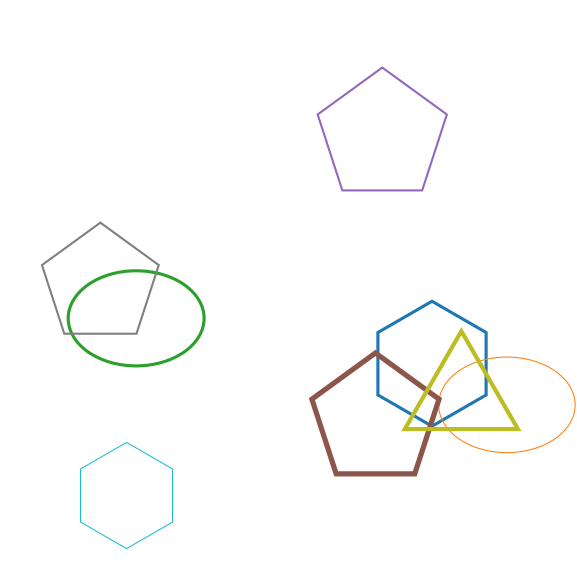[{"shape": "hexagon", "thickness": 1.5, "radius": 0.54, "center": [0.748, 0.369]}, {"shape": "oval", "thickness": 0.5, "radius": 0.59, "center": [0.878, 0.298]}, {"shape": "oval", "thickness": 1.5, "radius": 0.59, "center": [0.236, 0.448]}, {"shape": "pentagon", "thickness": 1, "radius": 0.59, "center": [0.662, 0.765]}, {"shape": "pentagon", "thickness": 2.5, "radius": 0.58, "center": [0.65, 0.272]}, {"shape": "pentagon", "thickness": 1, "radius": 0.53, "center": [0.174, 0.507]}, {"shape": "triangle", "thickness": 2, "radius": 0.57, "center": [0.799, 0.313]}, {"shape": "hexagon", "thickness": 0.5, "radius": 0.46, "center": [0.219, 0.141]}]